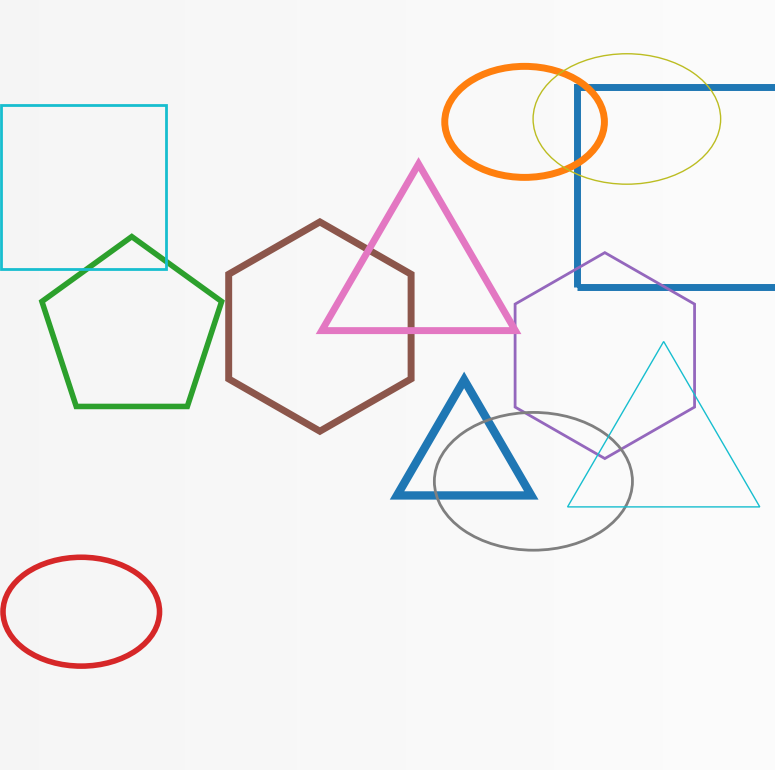[{"shape": "square", "thickness": 2.5, "radius": 0.65, "center": [0.874, 0.757]}, {"shape": "triangle", "thickness": 3, "radius": 0.5, "center": [0.599, 0.407]}, {"shape": "oval", "thickness": 2.5, "radius": 0.51, "center": [0.677, 0.842]}, {"shape": "pentagon", "thickness": 2, "radius": 0.61, "center": [0.17, 0.571]}, {"shape": "oval", "thickness": 2, "radius": 0.5, "center": [0.105, 0.206]}, {"shape": "hexagon", "thickness": 1, "radius": 0.67, "center": [0.78, 0.538]}, {"shape": "hexagon", "thickness": 2.5, "radius": 0.68, "center": [0.413, 0.576]}, {"shape": "triangle", "thickness": 2.5, "radius": 0.72, "center": [0.54, 0.643]}, {"shape": "oval", "thickness": 1, "radius": 0.64, "center": [0.688, 0.375]}, {"shape": "oval", "thickness": 0.5, "radius": 0.61, "center": [0.809, 0.845]}, {"shape": "square", "thickness": 1, "radius": 0.53, "center": [0.108, 0.757]}, {"shape": "triangle", "thickness": 0.5, "radius": 0.72, "center": [0.856, 0.413]}]